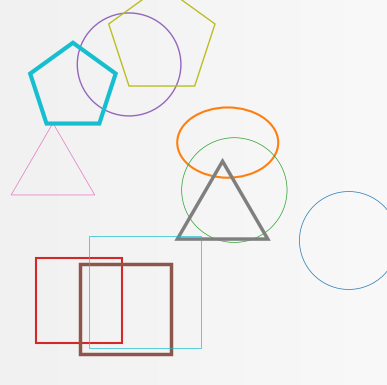[{"shape": "circle", "thickness": 0.5, "radius": 0.64, "center": [0.9, 0.375]}, {"shape": "oval", "thickness": 1.5, "radius": 0.65, "center": [0.588, 0.63]}, {"shape": "circle", "thickness": 0.5, "radius": 0.68, "center": [0.605, 0.506]}, {"shape": "square", "thickness": 1.5, "radius": 0.55, "center": [0.204, 0.219]}, {"shape": "circle", "thickness": 1, "radius": 0.67, "center": [0.333, 0.833]}, {"shape": "square", "thickness": 2.5, "radius": 0.58, "center": [0.324, 0.197]}, {"shape": "triangle", "thickness": 0.5, "radius": 0.62, "center": [0.137, 0.556]}, {"shape": "triangle", "thickness": 2.5, "radius": 0.67, "center": [0.574, 0.446]}, {"shape": "pentagon", "thickness": 1, "radius": 0.72, "center": [0.418, 0.893]}, {"shape": "square", "thickness": 0.5, "radius": 0.72, "center": [0.374, 0.242]}, {"shape": "pentagon", "thickness": 3, "radius": 0.58, "center": [0.188, 0.773]}]